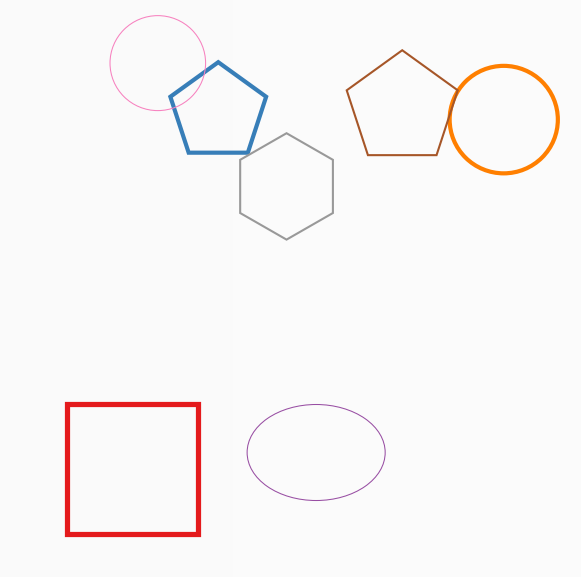[{"shape": "square", "thickness": 2.5, "radius": 0.56, "center": [0.228, 0.186]}, {"shape": "pentagon", "thickness": 2, "radius": 0.43, "center": [0.375, 0.805]}, {"shape": "oval", "thickness": 0.5, "radius": 0.59, "center": [0.544, 0.216]}, {"shape": "circle", "thickness": 2, "radius": 0.47, "center": [0.867, 0.792]}, {"shape": "pentagon", "thickness": 1, "radius": 0.5, "center": [0.692, 0.812]}, {"shape": "circle", "thickness": 0.5, "radius": 0.41, "center": [0.271, 0.89]}, {"shape": "hexagon", "thickness": 1, "radius": 0.46, "center": [0.493, 0.676]}]